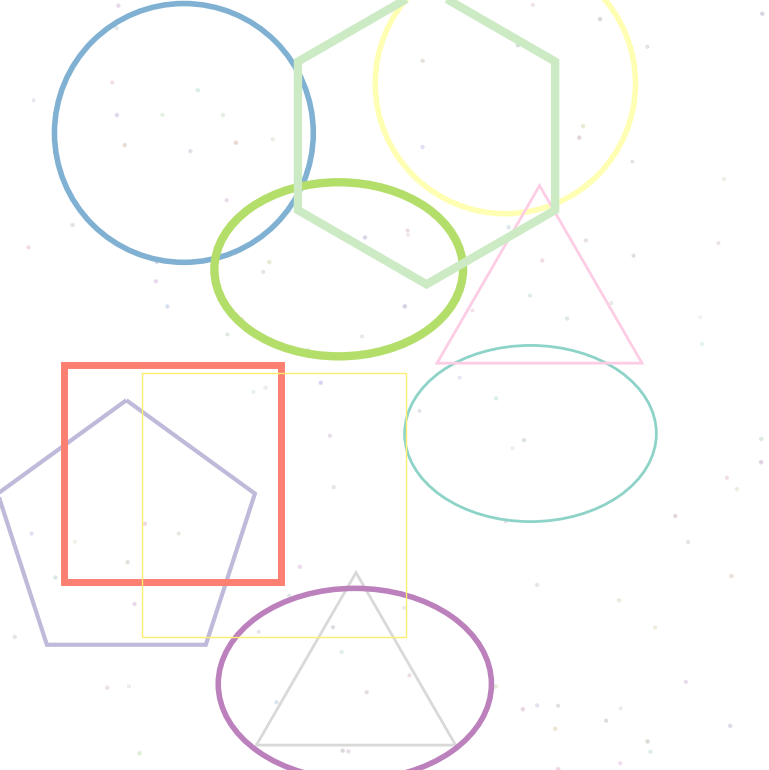[{"shape": "oval", "thickness": 1, "radius": 0.82, "center": [0.689, 0.437]}, {"shape": "circle", "thickness": 2, "radius": 0.85, "center": [0.656, 0.892]}, {"shape": "pentagon", "thickness": 1.5, "radius": 0.88, "center": [0.164, 0.305]}, {"shape": "square", "thickness": 2.5, "radius": 0.71, "center": [0.224, 0.385]}, {"shape": "circle", "thickness": 2, "radius": 0.84, "center": [0.239, 0.827]}, {"shape": "oval", "thickness": 3, "radius": 0.81, "center": [0.44, 0.65]}, {"shape": "triangle", "thickness": 1, "radius": 0.77, "center": [0.701, 0.605]}, {"shape": "triangle", "thickness": 1, "radius": 0.75, "center": [0.462, 0.107]}, {"shape": "oval", "thickness": 2, "radius": 0.89, "center": [0.461, 0.112]}, {"shape": "hexagon", "thickness": 3, "radius": 0.96, "center": [0.554, 0.824]}, {"shape": "square", "thickness": 0.5, "radius": 0.86, "center": [0.356, 0.344]}]